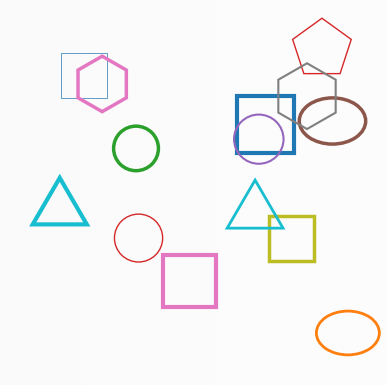[{"shape": "square", "thickness": 3, "radius": 0.37, "center": [0.685, 0.676]}, {"shape": "square", "thickness": 0.5, "radius": 0.3, "center": [0.216, 0.804]}, {"shape": "oval", "thickness": 2, "radius": 0.41, "center": [0.898, 0.135]}, {"shape": "circle", "thickness": 2.5, "radius": 0.29, "center": [0.351, 0.615]}, {"shape": "pentagon", "thickness": 1, "radius": 0.4, "center": [0.831, 0.873]}, {"shape": "circle", "thickness": 1, "radius": 0.31, "center": [0.358, 0.382]}, {"shape": "circle", "thickness": 1.5, "radius": 0.32, "center": [0.668, 0.639]}, {"shape": "oval", "thickness": 2.5, "radius": 0.43, "center": [0.858, 0.686]}, {"shape": "square", "thickness": 3, "radius": 0.34, "center": [0.488, 0.271]}, {"shape": "hexagon", "thickness": 2.5, "radius": 0.36, "center": [0.264, 0.782]}, {"shape": "hexagon", "thickness": 1.5, "radius": 0.43, "center": [0.792, 0.75]}, {"shape": "square", "thickness": 2.5, "radius": 0.29, "center": [0.752, 0.381]}, {"shape": "triangle", "thickness": 3, "radius": 0.4, "center": [0.154, 0.457]}, {"shape": "triangle", "thickness": 2, "radius": 0.42, "center": [0.658, 0.449]}]